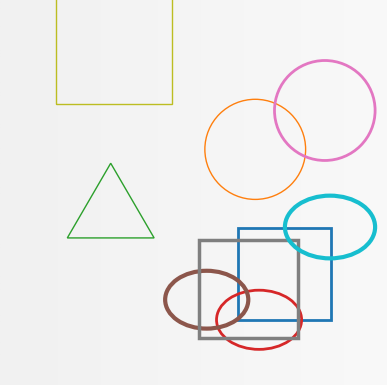[{"shape": "square", "thickness": 2, "radius": 0.6, "center": [0.734, 0.289]}, {"shape": "circle", "thickness": 1, "radius": 0.65, "center": [0.659, 0.612]}, {"shape": "triangle", "thickness": 1, "radius": 0.65, "center": [0.286, 0.447]}, {"shape": "oval", "thickness": 2, "radius": 0.55, "center": [0.669, 0.169]}, {"shape": "oval", "thickness": 3, "radius": 0.54, "center": [0.533, 0.222]}, {"shape": "circle", "thickness": 2, "radius": 0.65, "center": [0.838, 0.713]}, {"shape": "square", "thickness": 2.5, "radius": 0.64, "center": [0.642, 0.249]}, {"shape": "square", "thickness": 1, "radius": 0.75, "center": [0.294, 0.879]}, {"shape": "oval", "thickness": 3, "radius": 0.58, "center": [0.852, 0.41]}]